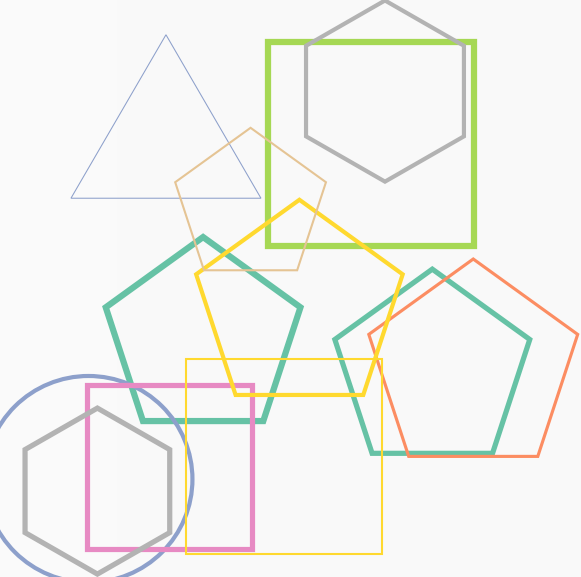[{"shape": "pentagon", "thickness": 3, "radius": 0.88, "center": [0.349, 0.413]}, {"shape": "pentagon", "thickness": 2.5, "radius": 0.88, "center": [0.744, 0.357]}, {"shape": "pentagon", "thickness": 1.5, "radius": 0.94, "center": [0.814, 0.362]}, {"shape": "triangle", "thickness": 0.5, "radius": 0.94, "center": [0.286, 0.75]}, {"shape": "circle", "thickness": 2, "radius": 0.89, "center": [0.152, 0.169]}, {"shape": "square", "thickness": 2.5, "radius": 0.71, "center": [0.292, 0.19]}, {"shape": "square", "thickness": 3, "radius": 0.88, "center": [0.638, 0.749]}, {"shape": "square", "thickness": 1, "radius": 0.84, "center": [0.489, 0.208]}, {"shape": "pentagon", "thickness": 2, "radius": 0.93, "center": [0.515, 0.466]}, {"shape": "pentagon", "thickness": 1, "radius": 0.68, "center": [0.431, 0.641]}, {"shape": "hexagon", "thickness": 2, "radius": 0.78, "center": [0.662, 0.841]}, {"shape": "hexagon", "thickness": 2.5, "radius": 0.72, "center": [0.168, 0.149]}]